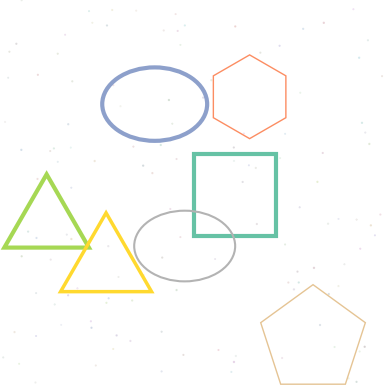[{"shape": "square", "thickness": 3, "radius": 0.53, "center": [0.61, 0.493]}, {"shape": "hexagon", "thickness": 1, "radius": 0.54, "center": [0.648, 0.749]}, {"shape": "oval", "thickness": 3, "radius": 0.68, "center": [0.402, 0.73]}, {"shape": "triangle", "thickness": 3, "radius": 0.63, "center": [0.121, 0.42]}, {"shape": "triangle", "thickness": 2.5, "radius": 0.68, "center": [0.276, 0.311]}, {"shape": "pentagon", "thickness": 1, "radius": 0.71, "center": [0.813, 0.118]}, {"shape": "oval", "thickness": 1.5, "radius": 0.66, "center": [0.48, 0.361]}]